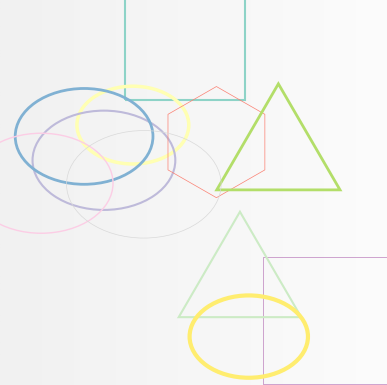[{"shape": "square", "thickness": 1.5, "radius": 0.77, "center": [0.477, 0.893]}, {"shape": "oval", "thickness": 2.5, "radius": 0.72, "center": [0.343, 0.675]}, {"shape": "oval", "thickness": 1.5, "radius": 0.92, "center": [0.268, 0.584]}, {"shape": "hexagon", "thickness": 0.5, "radius": 0.72, "center": [0.559, 0.631]}, {"shape": "oval", "thickness": 2, "radius": 0.89, "center": [0.217, 0.646]}, {"shape": "triangle", "thickness": 2, "radius": 0.92, "center": [0.718, 0.599]}, {"shape": "oval", "thickness": 1, "radius": 0.93, "center": [0.106, 0.524]}, {"shape": "oval", "thickness": 0.5, "radius": 1.0, "center": [0.371, 0.521]}, {"shape": "square", "thickness": 0.5, "radius": 0.83, "center": [0.845, 0.167]}, {"shape": "triangle", "thickness": 1.5, "radius": 0.91, "center": [0.619, 0.267]}, {"shape": "oval", "thickness": 3, "radius": 0.76, "center": [0.642, 0.126]}]